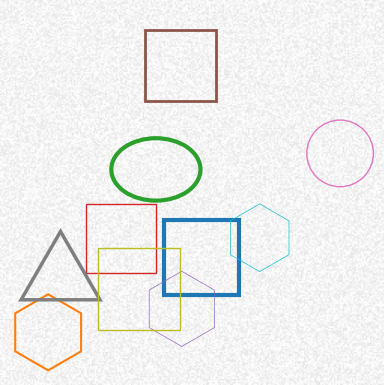[{"shape": "square", "thickness": 3, "radius": 0.49, "center": [0.522, 0.332]}, {"shape": "hexagon", "thickness": 1.5, "radius": 0.49, "center": [0.125, 0.137]}, {"shape": "oval", "thickness": 3, "radius": 0.58, "center": [0.405, 0.56]}, {"shape": "square", "thickness": 1, "radius": 0.45, "center": [0.314, 0.38]}, {"shape": "hexagon", "thickness": 0.5, "radius": 0.49, "center": [0.472, 0.198]}, {"shape": "square", "thickness": 2, "radius": 0.46, "center": [0.469, 0.829]}, {"shape": "circle", "thickness": 1, "radius": 0.43, "center": [0.883, 0.602]}, {"shape": "triangle", "thickness": 2.5, "radius": 0.59, "center": [0.157, 0.28]}, {"shape": "square", "thickness": 1, "radius": 0.53, "center": [0.362, 0.25]}, {"shape": "hexagon", "thickness": 0.5, "radius": 0.44, "center": [0.674, 0.382]}]